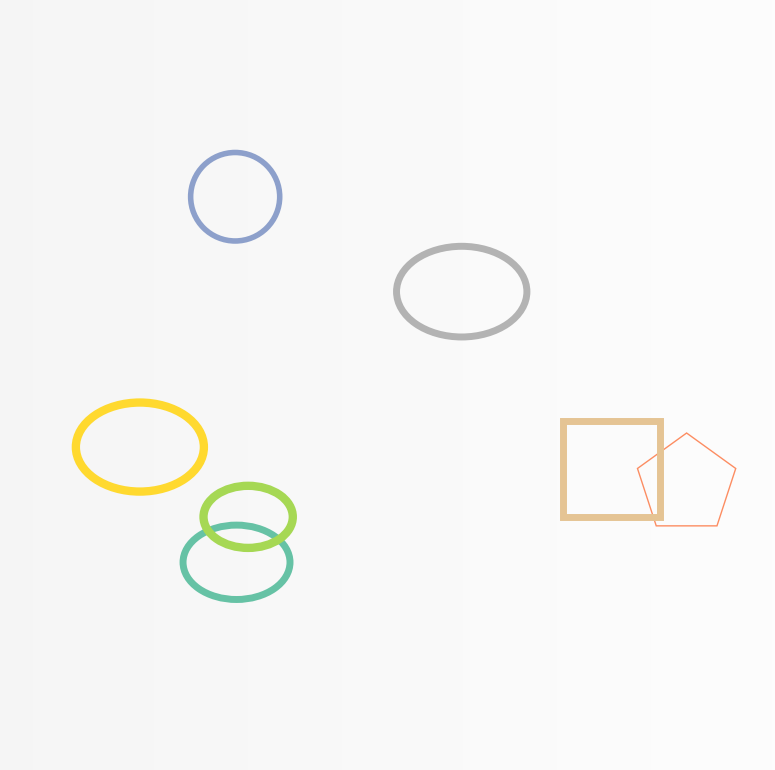[{"shape": "oval", "thickness": 2.5, "radius": 0.35, "center": [0.305, 0.27]}, {"shape": "pentagon", "thickness": 0.5, "radius": 0.33, "center": [0.886, 0.371]}, {"shape": "circle", "thickness": 2, "radius": 0.29, "center": [0.303, 0.744]}, {"shape": "oval", "thickness": 3, "radius": 0.29, "center": [0.32, 0.329]}, {"shape": "oval", "thickness": 3, "radius": 0.41, "center": [0.18, 0.419]}, {"shape": "square", "thickness": 2.5, "radius": 0.31, "center": [0.789, 0.391]}, {"shape": "oval", "thickness": 2.5, "radius": 0.42, "center": [0.596, 0.621]}]